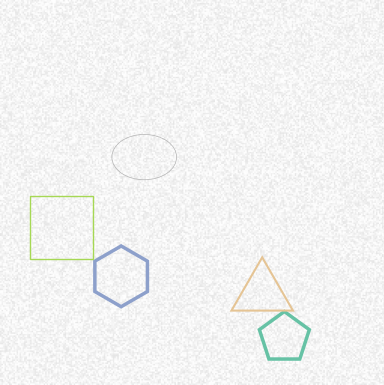[{"shape": "pentagon", "thickness": 2.5, "radius": 0.34, "center": [0.739, 0.123]}, {"shape": "hexagon", "thickness": 2.5, "radius": 0.39, "center": [0.315, 0.282]}, {"shape": "square", "thickness": 1, "radius": 0.41, "center": [0.16, 0.409]}, {"shape": "triangle", "thickness": 1.5, "radius": 0.46, "center": [0.681, 0.239]}, {"shape": "oval", "thickness": 0.5, "radius": 0.42, "center": [0.375, 0.592]}]